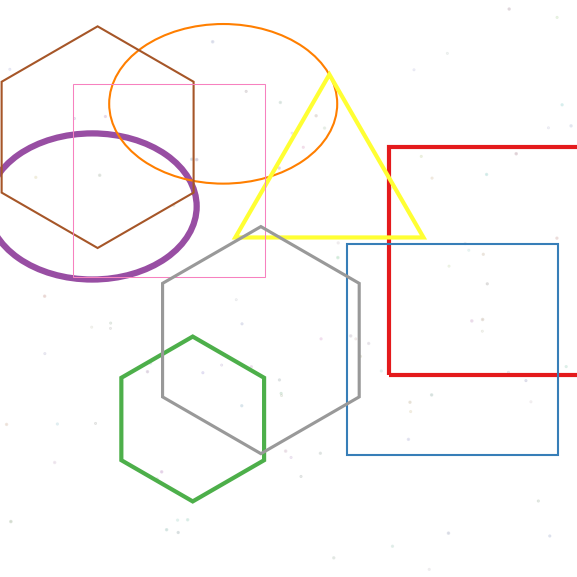[{"shape": "square", "thickness": 2, "radius": 0.98, "center": [0.87, 0.547]}, {"shape": "square", "thickness": 1, "radius": 0.91, "center": [0.783, 0.394]}, {"shape": "hexagon", "thickness": 2, "radius": 0.71, "center": [0.334, 0.274]}, {"shape": "oval", "thickness": 3, "radius": 0.9, "center": [0.16, 0.642]}, {"shape": "oval", "thickness": 1, "radius": 0.99, "center": [0.386, 0.819]}, {"shape": "triangle", "thickness": 2, "radius": 0.94, "center": [0.57, 0.682]}, {"shape": "hexagon", "thickness": 1, "radius": 0.96, "center": [0.169, 0.762]}, {"shape": "square", "thickness": 0.5, "radius": 0.83, "center": [0.292, 0.687]}, {"shape": "hexagon", "thickness": 1.5, "radius": 0.98, "center": [0.452, 0.41]}]